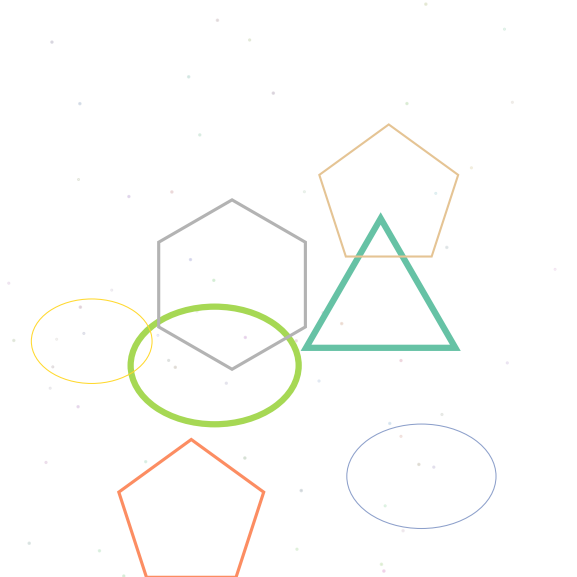[{"shape": "triangle", "thickness": 3, "radius": 0.75, "center": [0.659, 0.472]}, {"shape": "pentagon", "thickness": 1.5, "radius": 0.66, "center": [0.331, 0.106]}, {"shape": "oval", "thickness": 0.5, "radius": 0.65, "center": [0.73, 0.174]}, {"shape": "oval", "thickness": 3, "radius": 0.73, "center": [0.372, 0.366]}, {"shape": "oval", "thickness": 0.5, "radius": 0.52, "center": [0.159, 0.408]}, {"shape": "pentagon", "thickness": 1, "radius": 0.63, "center": [0.673, 0.657]}, {"shape": "hexagon", "thickness": 1.5, "radius": 0.73, "center": [0.402, 0.506]}]